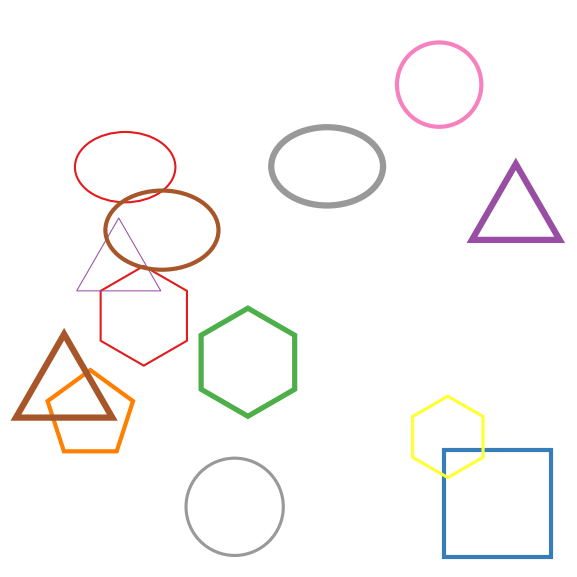[{"shape": "oval", "thickness": 1, "radius": 0.43, "center": [0.217, 0.71]}, {"shape": "hexagon", "thickness": 1, "radius": 0.43, "center": [0.249, 0.452]}, {"shape": "square", "thickness": 2, "radius": 0.46, "center": [0.861, 0.128]}, {"shape": "hexagon", "thickness": 2.5, "radius": 0.47, "center": [0.429, 0.372]}, {"shape": "triangle", "thickness": 3, "radius": 0.44, "center": [0.893, 0.628]}, {"shape": "triangle", "thickness": 0.5, "radius": 0.42, "center": [0.206, 0.538]}, {"shape": "pentagon", "thickness": 2, "radius": 0.39, "center": [0.156, 0.281]}, {"shape": "hexagon", "thickness": 1.5, "radius": 0.35, "center": [0.775, 0.243]}, {"shape": "triangle", "thickness": 3, "radius": 0.48, "center": [0.111, 0.324]}, {"shape": "oval", "thickness": 2, "radius": 0.49, "center": [0.28, 0.601]}, {"shape": "circle", "thickness": 2, "radius": 0.37, "center": [0.76, 0.853]}, {"shape": "circle", "thickness": 1.5, "radius": 0.42, "center": [0.406, 0.122]}, {"shape": "oval", "thickness": 3, "radius": 0.48, "center": [0.567, 0.711]}]